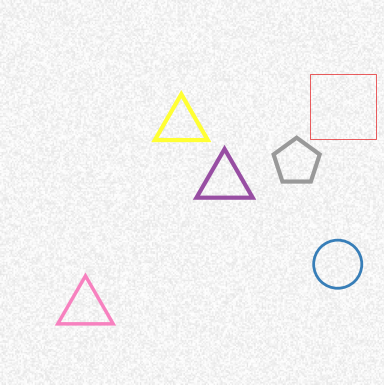[{"shape": "square", "thickness": 0.5, "radius": 0.43, "center": [0.891, 0.723]}, {"shape": "circle", "thickness": 2, "radius": 0.31, "center": [0.877, 0.314]}, {"shape": "triangle", "thickness": 3, "radius": 0.42, "center": [0.583, 0.529]}, {"shape": "triangle", "thickness": 3, "radius": 0.4, "center": [0.471, 0.676]}, {"shape": "triangle", "thickness": 2.5, "radius": 0.42, "center": [0.222, 0.2]}, {"shape": "pentagon", "thickness": 3, "radius": 0.31, "center": [0.77, 0.579]}]